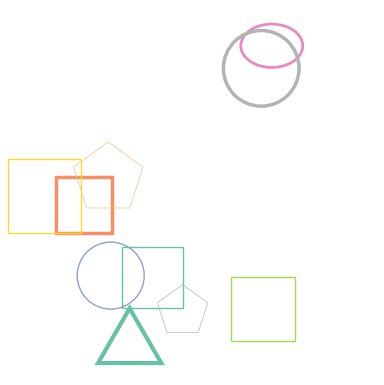[{"shape": "triangle", "thickness": 3, "radius": 0.47, "center": [0.337, 0.104]}, {"shape": "square", "thickness": 1, "radius": 0.39, "center": [0.396, 0.279]}, {"shape": "square", "thickness": 2.5, "radius": 0.36, "center": [0.218, 0.467]}, {"shape": "circle", "thickness": 1, "radius": 0.43, "center": [0.288, 0.284]}, {"shape": "oval", "thickness": 2, "radius": 0.4, "center": [0.706, 0.881]}, {"shape": "square", "thickness": 1, "radius": 0.41, "center": [0.683, 0.197]}, {"shape": "square", "thickness": 1, "radius": 0.48, "center": [0.115, 0.491]}, {"shape": "pentagon", "thickness": 0.5, "radius": 0.47, "center": [0.281, 0.537]}, {"shape": "pentagon", "thickness": 0.5, "radius": 0.34, "center": [0.474, 0.192]}, {"shape": "circle", "thickness": 2.5, "radius": 0.49, "center": [0.679, 0.823]}]